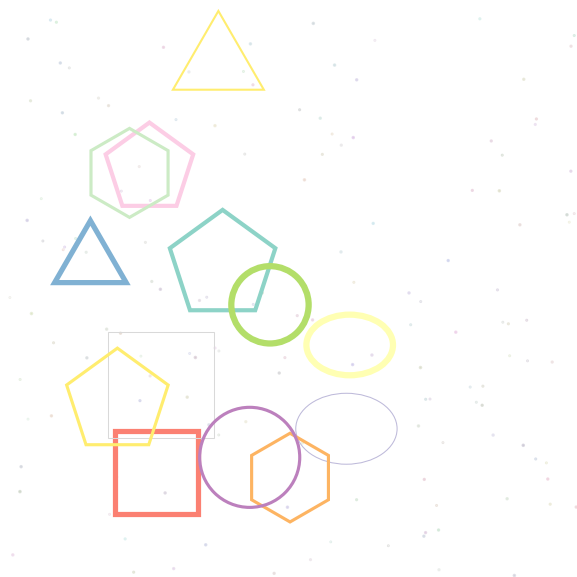[{"shape": "pentagon", "thickness": 2, "radius": 0.48, "center": [0.385, 0.54]}, {"shape": "oval", "thickness": 3, "radius": 0.37, "center": [0.606, 0.402]}, {"shape": "oval", "thickness": 0.5, "radius": 0.44, "center": [0.6, 0.257]}, {"shape": "square", "thickness": 2.5, "radius": 0.36, "center": [0.271, 0.181]}, {"shape": "triangle", "thickness": 2.5, "radius": 0.36, "center": [0.157, 0.546]}, {"shape": "hexagon", "thickness": 1.5, "radius": 0.38, "center": [0.502, 0.172]}, {"shape": "circle", "thickness": 3, "radius": 0.33, "center": [0.468, 0.471]}, {"shape": "pentagon", "thickness": 2, "radius": 0.4, "center": [0.259, 0.707]}, {"shape": "square", "thickness": 0.5, "radius": 0.46, "center": [0.279, 0.333]}, {"shape": "circle", "thickness": 1.5, "radius": 0.43, "center": [0.432, 0.207]}, {"shape": "hexagon", "thickness": 1.5, "radius": 0.39, "center": [0.224, 0.7]}, {"shape": "triangle", "thickness": 1, "radius": 0.45, "center": [0.378, 0.889]}, {"shape": "pentagon", "thickness": 1.5, "radius": 0.46, "center": [0.203, 0.304]}]